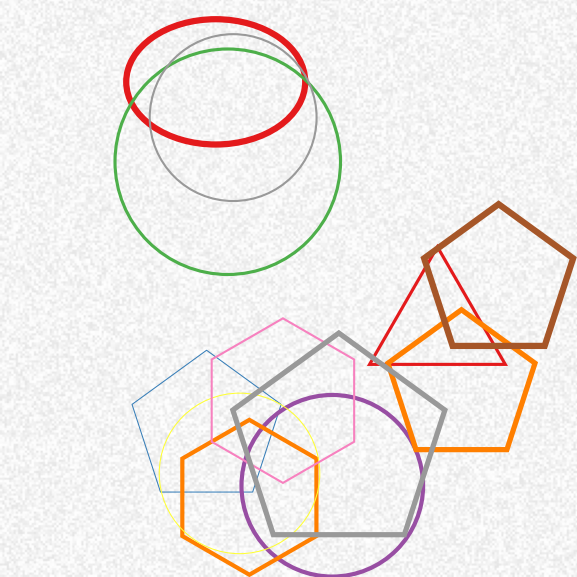[{"shape": "triangle", "thickness": 1.5, "radius": 0.68, "center": [0.757, 0.436]}, {"shape": "oval", "thickness": 3, "radius": 0.77, "center": [0.374, 0.857]}, {"shape": "pentagon", "thickness": 0.5, "radius": 0.68, "center": [0.358, 0.257]}, {"shape": "circle", "thickness": 1.5, "radius": 0.98, "center": [0.394, 0.719]}, {"shape": "circle", "thickness": 2, "radius": 0.79, "center": [0.575, 0.158]}, {"shape": "pentagon", "thickness": 2.5, "radius": 0.67, "center": [0.799, 0.329]}, {"shape": "hexagon", "thickness": 2, "radius": 0.67, "center": [0.432, 0.138]}, {"shape": "circle", "thickness": 0.5, "radius": 0.69, "center": [0.415, 0.179]}, {"shape": "pentagon", "thickness": 3, "radius": 0.68, "center": [0.863, 0.51]}, {"shape": "hexagon", "thickness": 1, "radius": 0.71, "center": [0.49, 0.305]}, {"shape": "circle", "thickness": 1, "radius": 0.72, "center": [0.404, 0.796]}, {"shape": "pentagon", "thickness": 2.5, "radius": 0.97, "center": [0.587, 0.229]}]